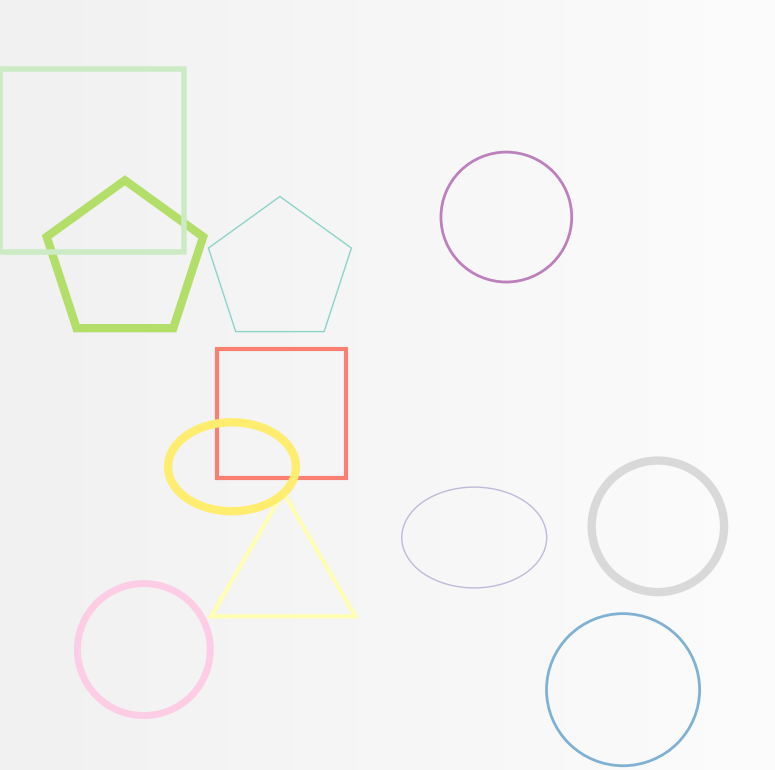[{"shape": "pentagon", "thickness": 0.5, "radius": 0.48, "center": [0.361, 0.648]}, {"shape": "triangle", "thickness": 1.5, "radius": 0.54, "center": [0.365, 0.253]}, {"shape": "oval", "thickness": 0.5, "radius": 0.47, "center": [0.612, 0.302]}, {"shape": "square", "thickness": 1.5, "radius": 0.42, "center": [0.363, 0.464]}, {"shape": "circle", "thickness": 1, "radius": 0.49, "center": [0.804, 0.104]}, {"shape": "pentagon", "thickness": 3, "radius": 0.53, "center": [0.161, 0.66]}, {"shape": "circle", "thickness": 2.5, "radius": 0.43, "center": [0.186, 0.156]}, {"shape": "circle", "thickness": 3, "radius": 0.43, "center": [0.849, 0.316]}, {"shape": "circle", "thickness": 1, "radius": 0.42, "center": [0.653, 0.718]}, {"shape": "square", "thickness": 2, "radius": 0.59, "center": [0.119, 0.792]}, {"shape": "oval", "thickness": 3, "radius": 0.41, "center": [0.299, 0.394]}]